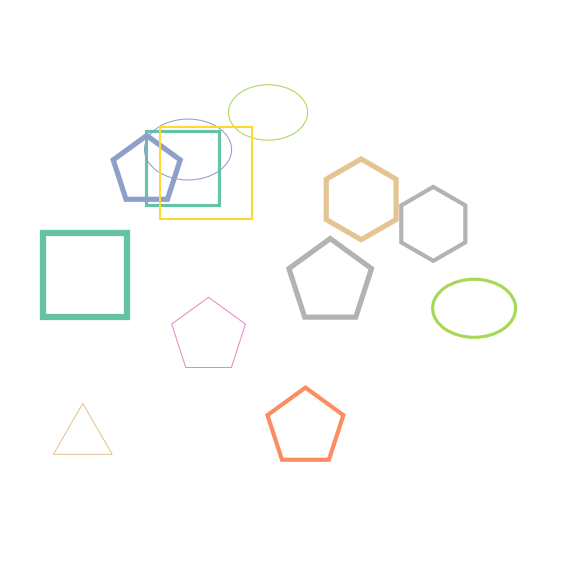[{"shape": "square", "thickness": 3, "radius": 0.37, "center": [0.147, 0.523]}, {"shape": "square", "thickness": 1.5, "radius": 0.32, "center": [0.316, 0.709]}, {"shape": "pentagon", "thickness": 2, "radius": 0.35, "center": [0.529, 0.259]}, {"shape": "oval", "thickness": 0.5, "radius": 0.38, "center": [0.326, 0.74]}, {"shape": "pentagon", "thickness": 2.5, "radius": 0.31, "center": [0.254, 0.703]}, {"shape": "pentagon", "thickness": 0.5, "radius": 0.34, "center": [0.361, 0.417]}, {"shape": "oval", "thickness": 0.5, "radius": 0.34, "center": [0.464, 0.804]}, {"shape": "oval", "thickness": 1.5, "radius": 0.36, "center": [0.821, 0.465]}, {"shape": "square", "thickness": 1, "radius": 0.4, "center": [0.356, 0.7]}, {"shape": "hexagon", "thickness": 2.5, "radius": 0.35, "center": [0.625, 0.654]}, {"shape": "triangle", "thickness": 0.5, "radius": 0.29, "center": [0.143, 0.242]}, {"shape": "hexagon", "thickness": 2, "radius": 0.32, "center": [0.75, 0.611]}, {"shape": "pentagon", "thickness": 2.5, "radius": 0.38, "center": [0.572, 0.511]}]